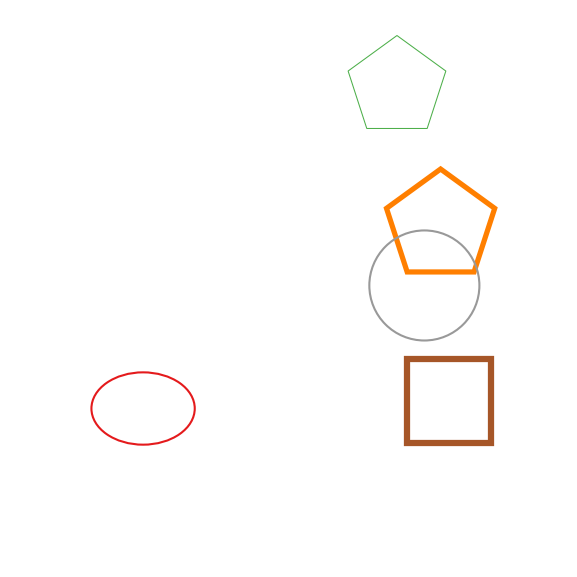[{"shape": "oval", "thickness": 1, "radius": 0.45, "center": [0.248, 0.292]}, {"shape": "pentagon", "thickness": 0.5, "radius": 0.44, "center": [0.687, 0.849]}, {"shape": "pentagon", "thickness": 2.5, "radius": 0.49, "center": [0.763, 0.608]}, {"shape": "square", "thickness": 3, "radius": 0.36, "center": [0.778, 0.304]}, {"shape": "circle", "thickness": 1, "radius": 0.48, "center": [0.735, 0.505]}]